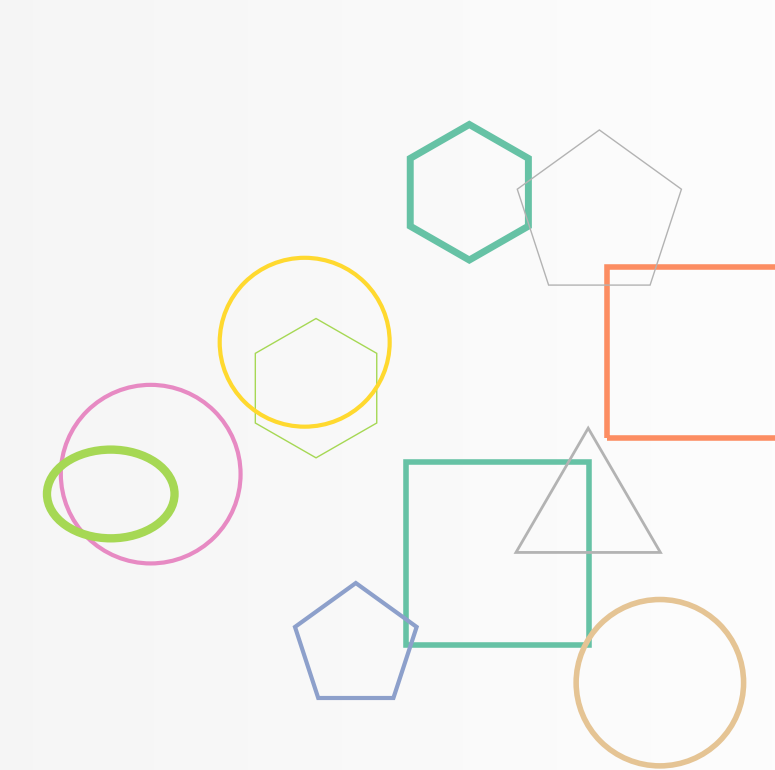[{"shape": "square", "thickness": 2, "radius": 0.59, "center": [0.642, 0.281]}, {"shape": "hexagon", "thickness": 2.5, "radius": 0.44, "center": [0.606, 0.75]}, {"shape": "square", "thickness": 2, "radius": 0.56, "center": [0.895, 0.542]}, {"shape": "pentagon", "thickness": 1.5, "radius": 0.41, "center": [0.459, 0.16]}, {"shape": "circle", "thickness": 1.5, "radius": 0.58, "center": [0.194, 0.384]}, {"shape": "hexagon", "thickness": 0.5, "radius": 0.45, "center": [0.408, 0.496]}, {"shape": "oval", "thickness": 3, "radius": 0.41, "center": [0.143, 0.358]}, {"shape": "circle", "thickness": 1.5, "radius": 0.55, "center": [0.393, 0.556]}, {"shape": "circle", "thickness": 2, "radius": 0.54, "center": [0.851, 0.113]}, {"shape": "pentagon", "thickness": 0.5, "radius": 0.56, "center": [0.773, 0.72]}, {"shape": "triangle", "thickness": 1, "radius": 0.54, "center": [0.759, 0.336]}]